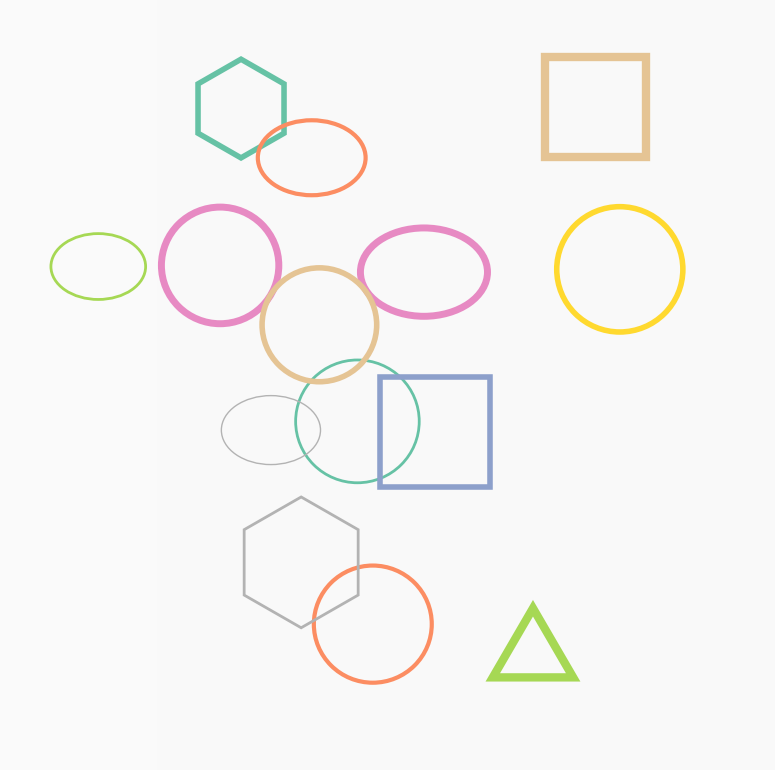[{"shape": "hexagon", "thickness": 2, "radius": 0.32, "center": [0.311, 0.859]}, {"shape": "circle", "thickness": 1, "radius": 0.4, "center": [0.461, 0.453]}, {"shape": "oval", "thickness": 1.5, "radius": 0.35, "center": [0.402, 0.795]}, {"shape": "circle", "thickness": 1.5, "radius": 0.38, "center": [0.481, 0.189]}, {"shape": "square", "thickness": 2, "radius": 0.36, "center": [0.561, 0.439]}, {"shape": "circle", "thickness": 2.5, "radius": 0.38, "center": [0.284, 0.655]}, {"shape": "oval", "thickness": 2.5, "radius": 0.41, "center": [0.547, 0.647]}, {"shape": "oval", "thickness": 1, "radius": 0.31, "center": [0.127, 0.654]}, {"shape": "triangle", "thickness": 3, "radius": 0.3, "center": [0.688, 0.15]}, {"shape": "circle", "thickness": 2, "radius": 0.41, "center": [0.8, 0.65]}, {"shape": "square", "thickness": 3, "radius": 0.33, "center": [0.768, 0.861]}, {"shape": "circle", "thickness": 2, "radius": 0.37, "center": [0.412, 0.578]}, {"shape": "oval", "thickness": 0.5, "radius": 0.32, "center": [0.35, 0.441]}, {"shape": "hexagon", "thickness": 1, "radius": 0.42, "center": [0.389, 0.27]}]